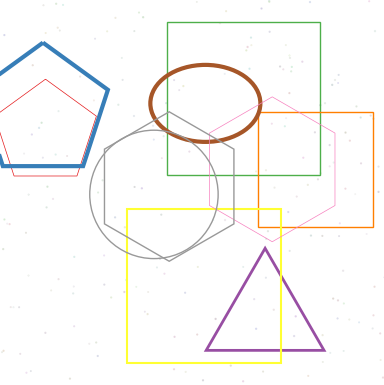[{"shape": "pentagon", "thickness": 0.5, "radius": 0.69, "center": [0.118, 0.655]}, {"shape": "pentagon", "thickness": 3, "radius": 0.89, "center": [0.112, 0.712]}, {"shape": "square", "thickness": 1, "radius": 0.99, "center": [0.632, 0.744]}, {"shape": "triangle", "thickness": 2, "radius": 0.88, "center": [0.689, 0.178]}, {"shape": "square", "thickness": 1, "radius": 0.74, "center": [0.819, 0.559]}, {"shape": "square", "thickness": 1.5, "radius": 1.0, "center": [0.529, 0.257]}, {"shape": "oval", "thickness": 3, "radius": 0.71, "center": [0.533, 0.731]}, {"shape": "hexagon", "thickness": 0.5, "radius": 0.94, "center": [0.707, 0.56]}, {"shape": "hexagon", "thickness": 1, "radius": 0.97, "center": [0.439, 0.516]}, {"shape": "circle", "thickness": 1, "radius": 0.83, "center": [0.4, 0.495]}]